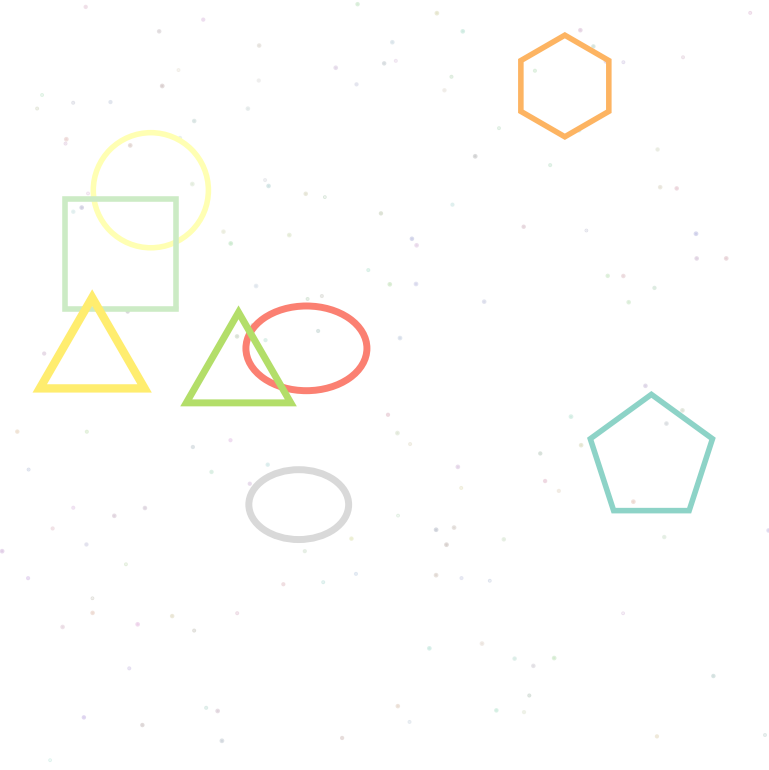[{"shape": "pentagon", "thickness": 2, "radius": 0.42, "center": [0.846, 0.404]}, {"shape": "circle", "thickness": 2, "radius": 0.37, "center": [0.196, 0.753]}, {"shape": "oval", "thickness": 2.5, "radius": 0.39, "center": [0.398, 0.548]}, {"shape": "hexagon", "thickness": 2, "radius": 0.33, "center": [0.734, 0.888]}, {"shape": "triangle", "thickness": 2.5, "radius": 0.39, "center": [0.31, 0.516]}, {"shape": "oval", "thickness": 2.5, "radius": 0.32, "center": [0.388, 0.345]}, {"shape": "square", "thickness": 2, "radius": 0.36, "center": [0.156, 0.67]}, {"shape": "triangle", "thickness": 3, "radius": 0.39, "center": [0.12, 0.535]}]